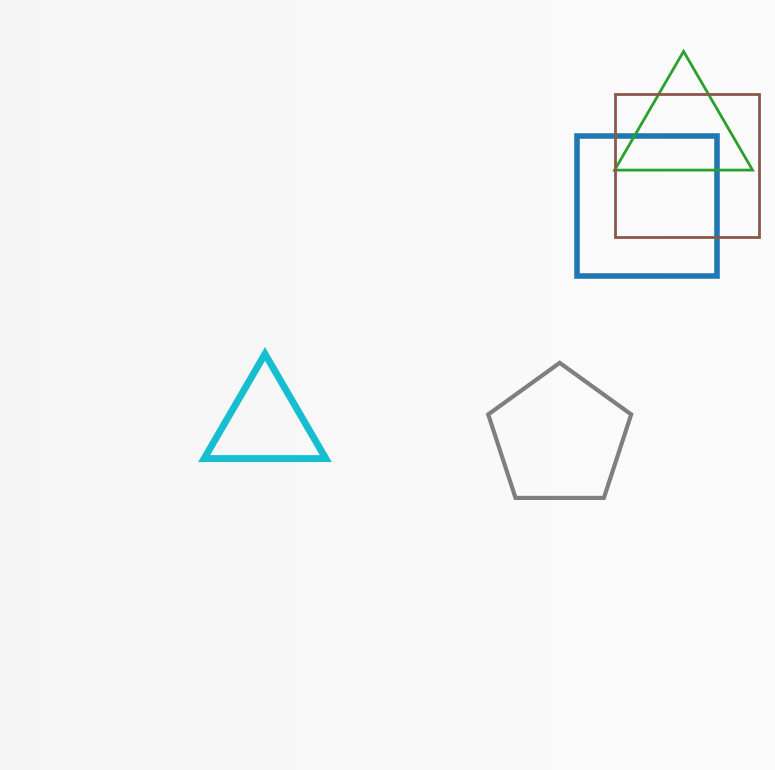[{"shape": "square", "thickness": 2, "radius": 0.45, "center": [0.835, 0.733]}, {"shape": "triangle", "thickness": 1, "radius": 0.51, "center": [0.882, 0.83]}, {"shape": "square", "thickness": 1, "radius": 0.46, "center": [0.886, 0.785]}, {"shape": "pentagon", "thickness": 1.5, "radius": 0.48, "center": [0.722, 0.432]}, {"shape": "triangle", "thickness": 2.5, "radius": 0.45, "center": [0.342, 0.45]}]